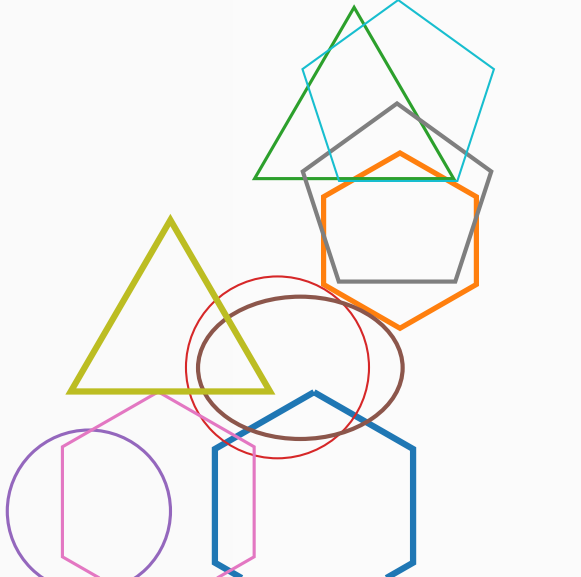[{"shape": "hexagon", "thickness": 3, "radius": 0.98, "center": [0.54, 0.123]}, {"shape": "hexagon", "thickness": 2.5, "radius": 0.76, "center": [0.688, 0.582]}, {"shape": "triangle", "thickness": 1.5, "radius": 0.99, "center": [0.609, 0.789]}, {"shape": "circle", "thickness": 1, "radius": 0.79, "center": [0.477, 0.363]}, {"shape": "circle", "thickness": 1.5, "radius": 0.7, "center": [0.153, 0.114]}, {"shape": "oval", "thickness": 2, "radius": 0.88, "center": [0.517, 0.362]}, {"shape": "hexagon", "thickness": 1.5, "radius": 0.95, "center": [0.272, 0.13]}, {"shape": "pentagon", "thickness": 2, "radius": 0.85, "center": [0.683, 0.649]}, {"shape": "triangle", "thickness": 3, "radius": 0.99, "center": [0.293, 0.42]}, {"shape": "pentagon", "thickness": 1, "radius": 0.87, "center": [0.685, 0.826]}]